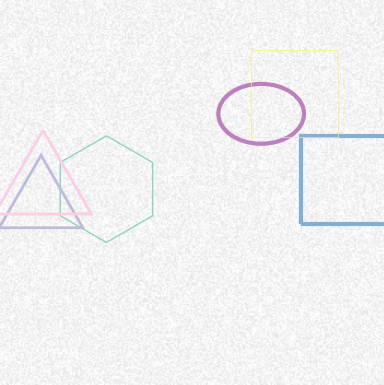[{"shape": "hexagon", "thickness": 1, "radius": 0.69, "center": [0.277, 0.509]}, {"shape": "triangle", "thickness": 2, "radius": 0.63, "center": [0.107, 0.471]}, {"shape": "square", "thickness": 3, "radius": 0.57, "center": [0.898, 0.533]}, {"shape": "triangle", "thickness": 2, "radius": 0.73, "center": [0.112, 0.517]}, {"shape": "oval", "thickness": 3, "radius": 0.56, "center": [0.678, 0.704]}, {"shape": "square", "thickness": 0.5, "radius": 0.57, "center": [0.766, 0.756]}]